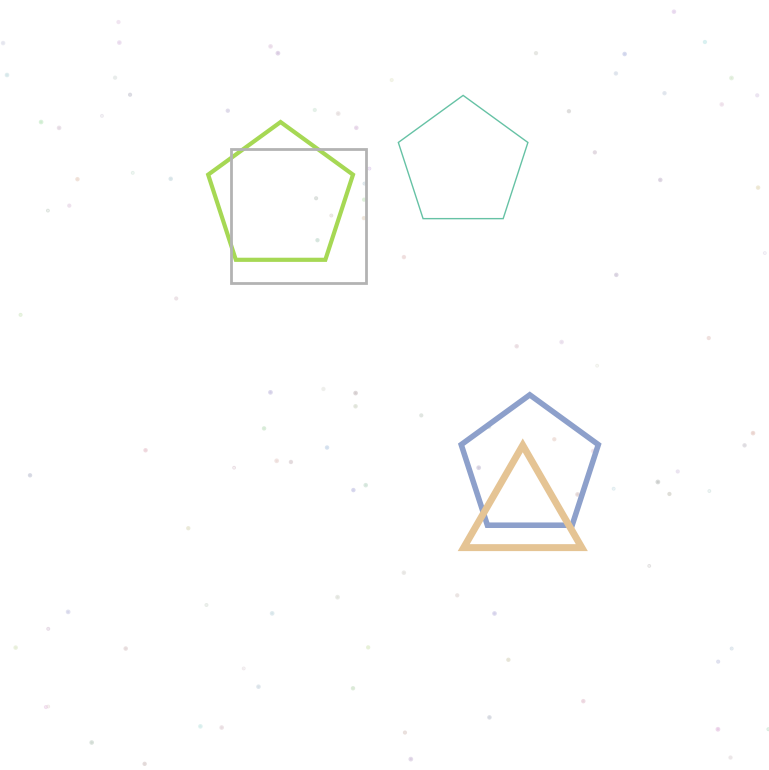[{"shape": "pentagon", "thickness": 0.5, "radius": 0.44, "center": [0.601, 0.788]}, {"shape": "pentagon", "thickness": 2, "radius": 0.47, "center": [0.688, 0.394]}, {"shape": "pentagon", "thickness": 1.5, "radius": 0.49, "center": [0.364, 0.743]}, {"shape": "triangle", "thickness": 2.5, "radius": 0.44, "center": [0.679, 0.333]}, {"shape": "square", "thickness": 1, "radius": 0.44, "center": [0.388, 0.719]}]